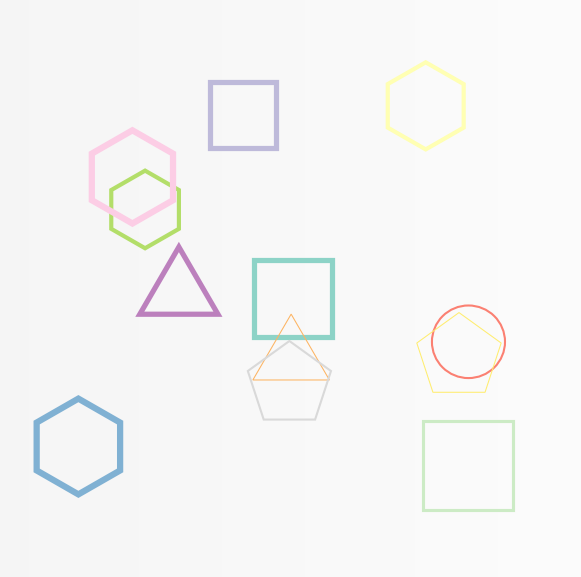[{"shape": "square", "thickness": 2.5, "radius": 0.33, "center": [0.505, 0.482]}, {"shape": "hexagon", "thickness": 2, "radius": 0.38, "center": [0.732, 0.816]}, {"shape": "square", "thickness": 2.5, "radius": 0.29, "center": [0.418, 0.8]}, {"shape": "circle", "thickness": 1, "radius": 0.31, "center": [0.806, 0.407]}, {"shape": "hexagon", "thickness": 3, "radius": 0.41, "center": [0.135, 0.226]}, {"shape": "triangle", "thickness": 0.5, "radius": 0.38, "center": [0.501, 0.379]}, {"shape": "hexagon", "thickness": 2, "radius": 0.34, "center": [0.25, 0.636]}, {"shape": "hexagon", "thickness": 3, "radius": 0.4, "center": [0.228, 0.693]}, {"shape": "pentagon", "thickness": 1, "radius": 0.38, "center": [0.498, 0.333]}, {"shape": "triangle", "thickness": 2.5, "radius": 0.39, "center": [0.308, 0.494]}, {"shape": "square", "thickness": 1.5, "radius": 0.39, "center": [0.806, 0.192]}, {"shape": "pentagon", "thickness": 0.5, "radius": 0.38, "center": [0.79, 0.382]}]